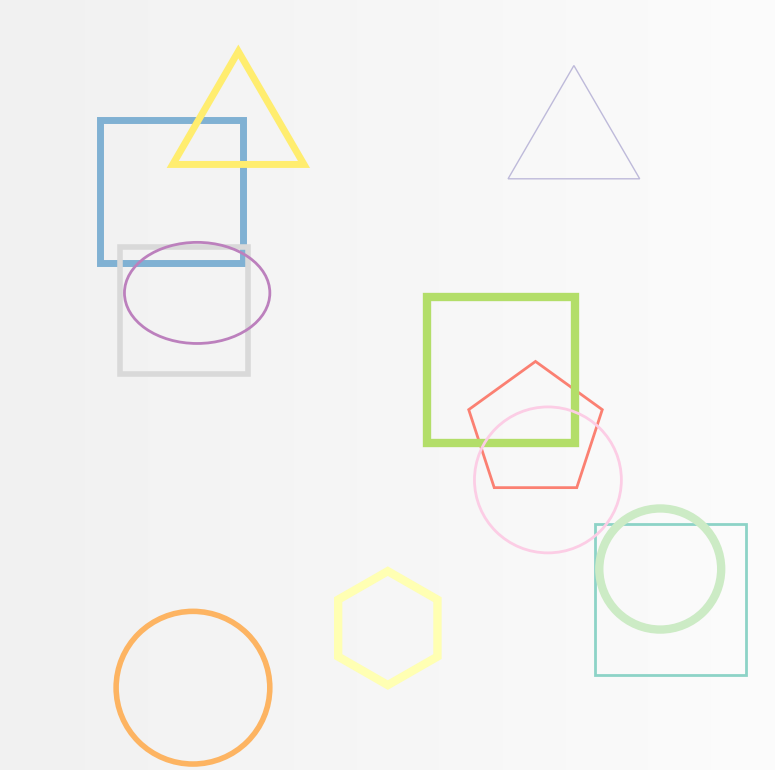[{"shape": "square", "thickness": 1, "radius": 0.49, "center": [0.866, 0.222]}, {"shape": "hexagon", "thickness": 3, "radius": 0.37, "center": [0.5, 0.184]}, {"shape": "triangle", "thickness": 0.5, "radius": 0.49, "center": [0.741, 0.817]}, {"shape": "pentagon", "thickness": 1, "radius": 0.45, "center": [0.691, 0.44]}, {"shape": "square", "thickness": 2.5, "radius": 0.46, "center": [0.222, 0.751]}, {"shape": "circle", "thickness": 2, "radius": 0.5, "center": [0.249, 0.107]}, {"shape": "square", "thickness": 3, "radius": 0.48, "center": [0.647, 0.519]}, {"shape": "circle", "thickness": 1, "radius": 0.47, "center": [0.707, 0.377]}, {"shape": "square", "thickness": 2, "radius": 0.41, "center": [0.238, 0.597]}, {"shape": "oval", "thickness": 1, "radius": 0.47, "center": [0.254, 0.62]}, {"shape": "circle", "thickness": 3, "radius": 0.39, "center": [0.852, 0.261]}, {"shape": "triangle", "thickness": 2.5, "radius": 0.49, "center": [0.308, 0.835]}]